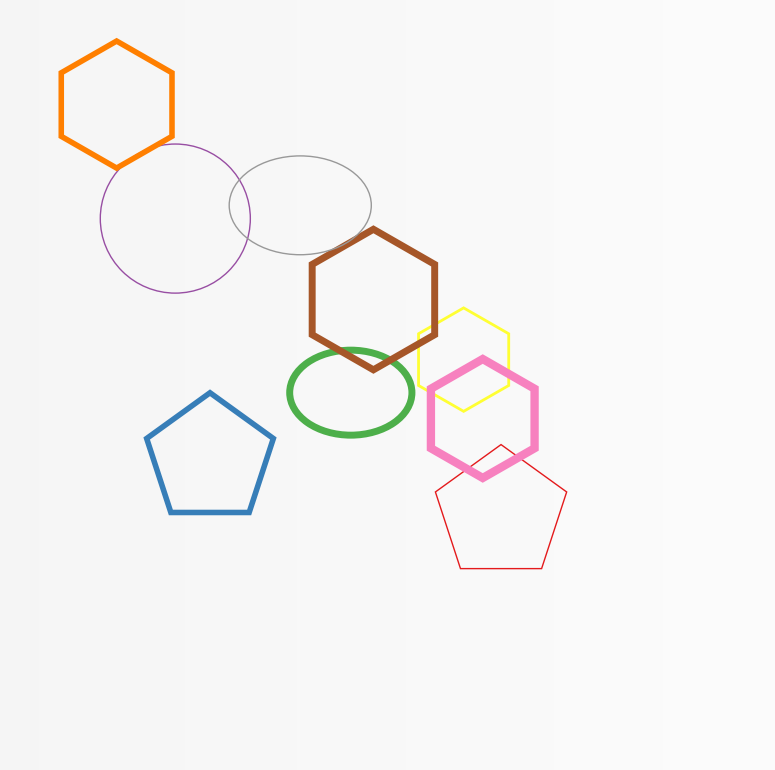[{"shape": "pentagon", "thickness": 0.5, "radius": 0.45, "center": [0.646, 0.334]}, {"shape": "pentagon", "thickness": 2, "radius": 0.43, "center": [0.271, 0.404]}, {"shape": "oval", "thickness": 2.5, "radius": 0.39, "center": [0.453, 0.49]}, {"shape": "circle", "thickness": 0.5, "radius": 0.48, "center": [0.226, 0.716]}, {"shape": "hexagon", "thickness": 2, "radius": 0.41, "center": [0.15, 0.864]}, {"shape": "hexagon", "thickness": 1, "radius": 0.34, "center": [0.598, 0.533]}, {"shape": "hexagon", "thickness": 2.5, "radius": 0.46, "center": [0.482, 0.611]}, {"shape": "hexagon", "thickness": 3, "radius": 0.39, "center": [0.623, 0.456]}, {"shape": "oval", "thickness": 0.5, "radius": 0.46, "center": [0.387, 0.733]}]